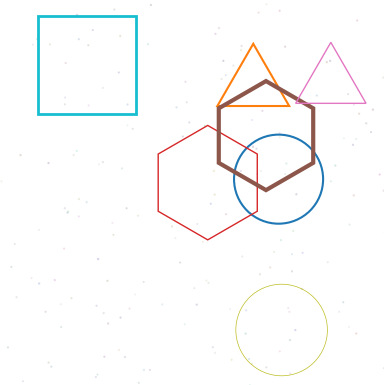[{"shape": "circle", "thickness": 1.5, "radius": 0.58, "center": [0.724, 0.535]}, {"shape": "triangle", "thickness": 1.5, "radius": 0.54, "center": [0.658, 0.779]}, {"shape": "hexagon", "thickness": 1, "radius": 0.74, "center": [0.54, 0.526]}, {"shape": "hexagon", "thickness": 3, "radius": 0.71, "center": [0.691, 0.648]}, {"shape": "triangle", "thickness": 1, "radius": 0.53, "center": [0.859, 0.784]}, {"shape": "circle", "thickness": 0.5, "radius": 0.59, "center": [0.731, 0.143]}, {"shape": "square", "thickness": 2, "radius": 0.64, "center": [0.225, 0.832]}]